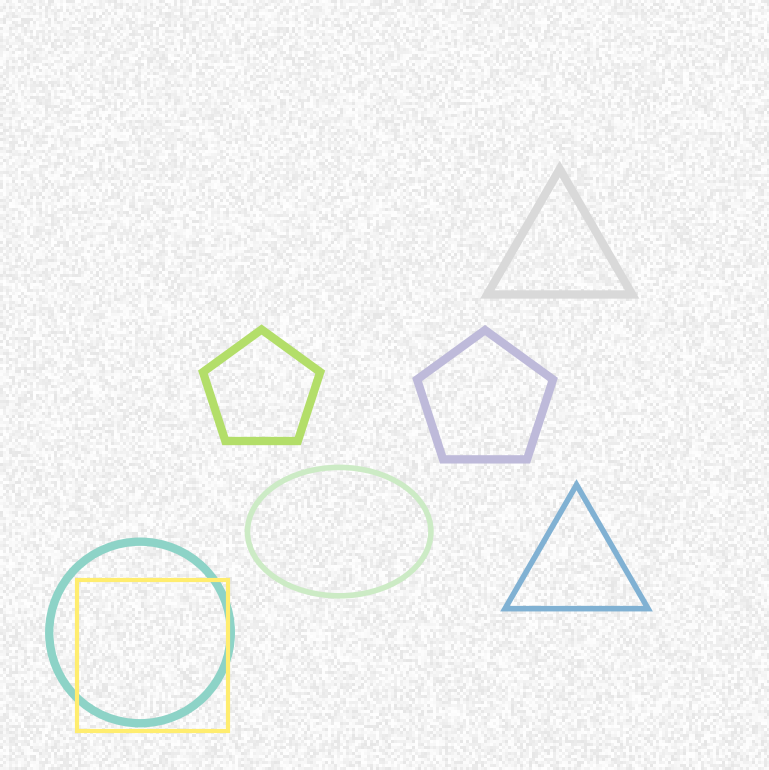[{"shape": "circle", "thickness": 3, "radius": 0.59, "center": [0.182, 0.179]}, {"shape": "pentagon", "thickness": 3, "radius": 0.46, "center": [0.63, 0.479]}, {"shape": "triangle", "thickness": 2, "radius": 0.54, "center": [0.749, 0.263]}, {"shape": "pentagon", "thickness": 3, "radius": 0.4, "center": [0.34, 0.492]}, {"shape": "triangle", "thickness": 3, "radius": 0.54, "center": [0.727, 0.672]}, {"shape": "oval", "thickness": 2, "radius": 0.6, "center": [0.441, 0.31]}, {"shape": "square", "thickness": 1.5, "radius": 0.49, "center": [0.198, 0.148]}]